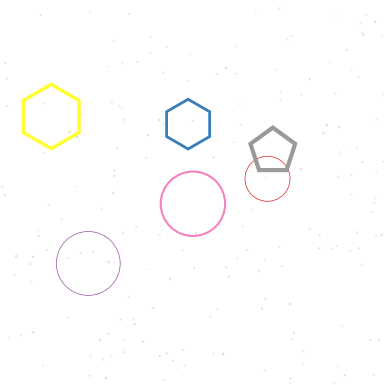[{"shape": "circle", "thickness": 0.5, "radius": 0.29, "center": [0.695, 0.536]}, {"shape": "hexagon", "thickness": 2, "radius": 0.32, "center": [0.489, 0.678]}, {"shape": "circle", "thickness": 0.5, "radius": 0.41, "center": [0.229, 0.316]}, {"shape": "hexagon", "thickness": 2.5, "radius": 0.42, "center": [0.133, 0.697]}, {"shape": "circle", "thickness": 1.5, "radius": 0.42, "center": [0.501, 0.471]}, {"shape": "pentagon", "thickness": 3, "radius": 0.3, "center": [0.709, 0.608]}]